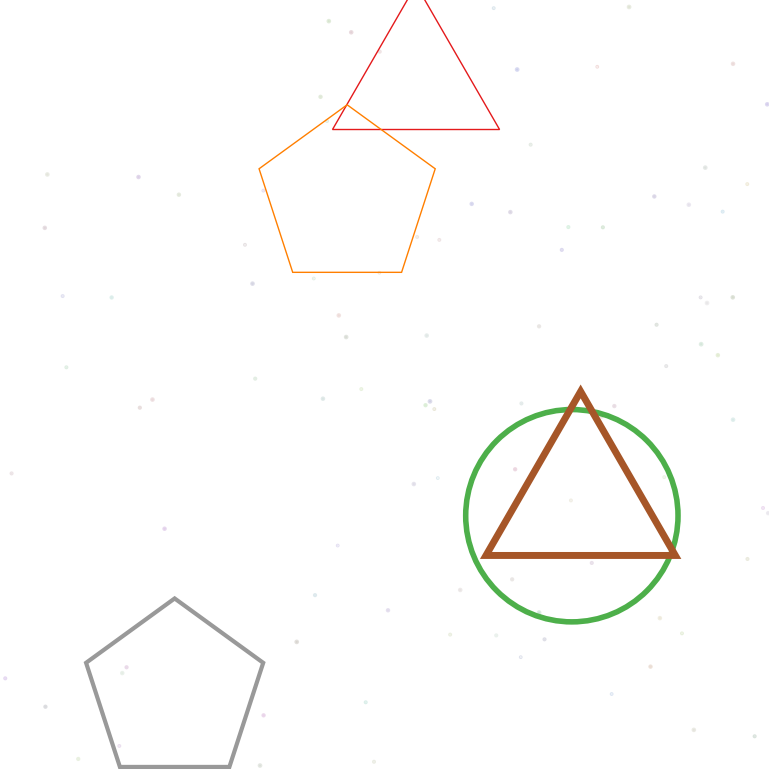[{"shape": "triangle", "thickness": 0.5, "radius": 0.63, "center": [0.54, 0.894]}, {"shape": "circle", "thickness": 2, "radius": 0.69, "center": [0.743, 0.33]}, {"shape": "pentagon", "thickness": 0.5, "radius": 0.6, "center": [0.451, 0.744]}, {"shape": "triangle", "thickness": 2.5, "radius": 0.71, "center": [0.754, 0.35]}, {"shape": "pentagon", "thickness": 1.5, "radius": 0.6, "center": [0.227, 0.102]}]